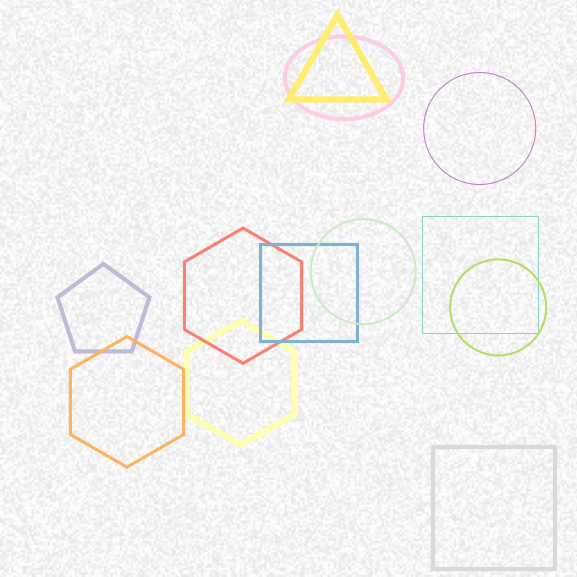[{"shape": "square", "thickness": 0.5, "radius": 0.5, "center": [0.831, 0.524]}, {"shape": "hexagon", "thickness": 3, "radius": 0.54, "center": [0.417, 0.336]}, {"shape": "pentagon", "thickness": 2, "radius": 0.42, "center": [0.179, 0.458]}, {"shape": "hexagon", "thickness": 1.5, "radius": 0.59, "center": [0.421, 0.487]}, {"shape": "square", "thickness": 1.5, "radius": 0.42, "center": [0.534, 0.493]}, {"shape": "hexagon", "thickness": 1.5, "radius": 0.57, "center": [0.22, 0.303]}, {"shape": "circle", "thickness": 1, "radius": 0.42, "center": [0.863, 0.467]}, {"shape": "oval", "thickness": 2, "radius": 0.51, "center": [0.596, 0.864]}, {"shape": "square", "thickness": 2, "radius": 0.53, "center": [0.856, 0.119]}, {"shape": "circle", "thickness": 0.5, "radius": 0.49, "center": [0.831, 0.777]}, {"shape": "circle", "thickness": 1, "radius": 0.45, "center": [0.629, 0.529]}, {"shape": "triangle", "thickness": 3, "radius": 0.49, "center": [0.585, 0.876]}]